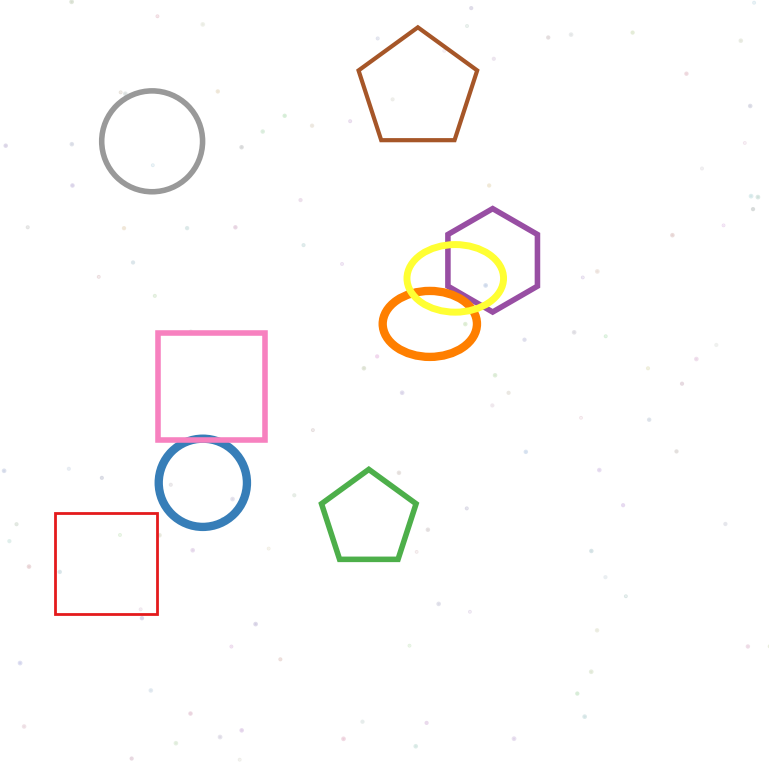[{"shape": "square", "thickness": 1, "radius": 0.33, "center": [0.137, 0.268]}, {"shape": "circle", "thickness": 3, "radius": 0.29, "center": [0.263, 0.373]}, {"shape": "pentagon", "thickness": 2, "radius": 0.32, "center": [0.479, 0.326]}, {"shape": "hexagon", "thickness": 2, "radius": 0.34, "center": [0.64, 0.662]}, {"shape": "oval", "thickness": 3, "radius": 0.31, "center": [0.558, 0.579]}, {"shape": "oval", "thickness": 2.5, "radius": 0.31, "center": [0.591, 0.638]}, {"shape": "pentagon", "thickness": 1.5, "radius": 0.41, "center": [0.543, 0.883]}, {"shape": "square", "thickness": 2, "radius": 0.35, "center": [0.275, 0.498]}, {"shape": "circle", "thickness": 2, "radius": 0.33, "center": [0.198, 0.816]}]